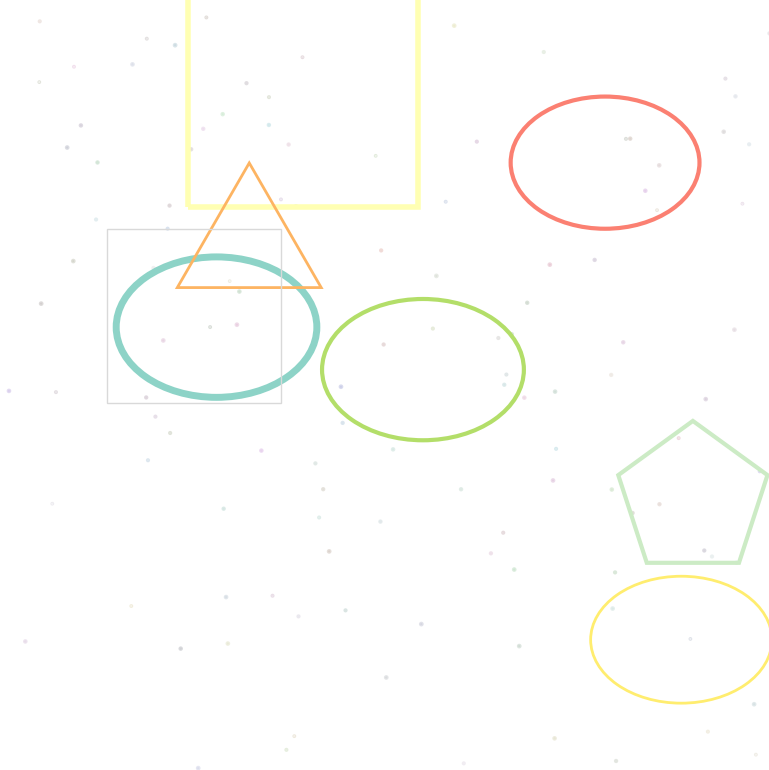[{"shape": "oval", "thickness": 2.5, "radius": 0.65, "center": [0.281, 0.575]}, {"shape": "square", "thickness": 2, "radius": 0.75, "center": [0.394, 0.88]}, {"shape": "oval", "thickness": 1.5, "radius": 0.61, "center": [0.786, 0.789]}, {"shape": "triangle", "thickness": 1, "radius": 0.54, "center": [0.324, 0.68]}, {"shape": "oval", "thickness": 1.5, "radius": 0.66, "center": [0.549, 0.52]}, {"shape": "square", "thickness": 0.5, "radius": 0.56, "center": [0.251, 0.59]}, {"shape": "pentagon", "thickness": 1.5, "radius": 0.51, "center": [0.9, 0.351]}, {"shape": "oval", "thickness": 1, "radius": 0.59, "center": [0.885, 0.169]}]